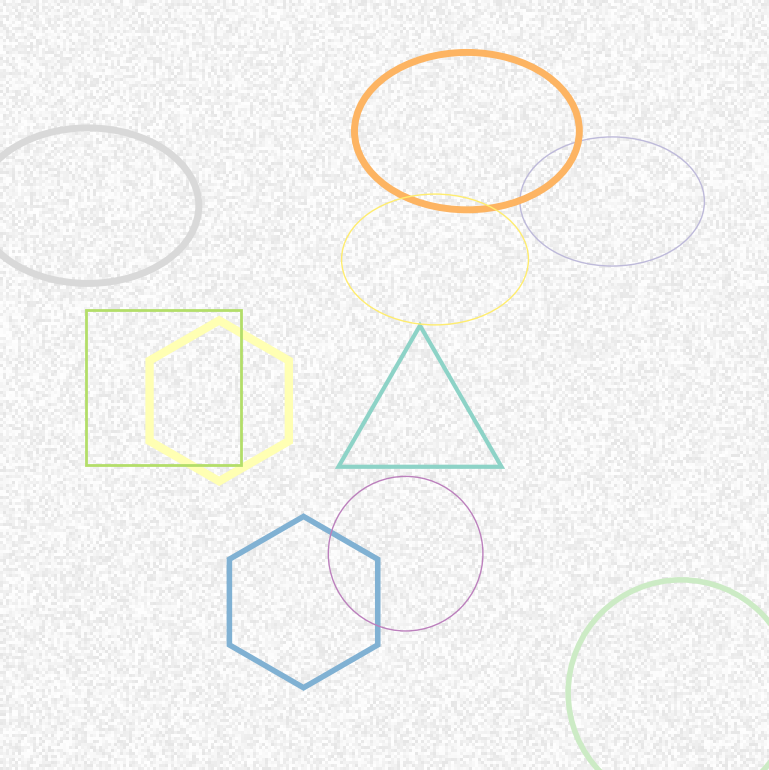[{"shape": "triangle", "thickness": 1.5, "radius": 0.61, "center": [0.545, 0.455]}, {"shape": "hexagon", "thickness": 3, "radius": 0.52, "center": [0.285, 0.479]}, {"shape": "oval", "thickness": 0.5, "radius": 0.6, "center": [0.795, 0.738]}, {"shape": "hexagon", "thickness": 2, "radius": 0.56, "center": [0.394, 0.218]}, {"shape": "oval", "thickness": 2.5, "radius": 0.73, "center": [0.606, 0.83]}, {"shape": "square", "thickness": 1, "radius": 0.5, "center": [0.213, 0.497]}, {"shape": "oval", "thickness": 2.5, "radius": 0.72, "center": [0.114, 0.733]}, {"shape": "circle", "thickness": 0.5, "radius": 0.5, "center": [0.527, 0.281]}, {"shape": "circle", "thickness": 2, "radius": 0.73, "center": [0.885, 0.1]}, {"shape": "oval", "thickness": 0.5, "radius": 0.61, "center": [0.565, 0.663]}]